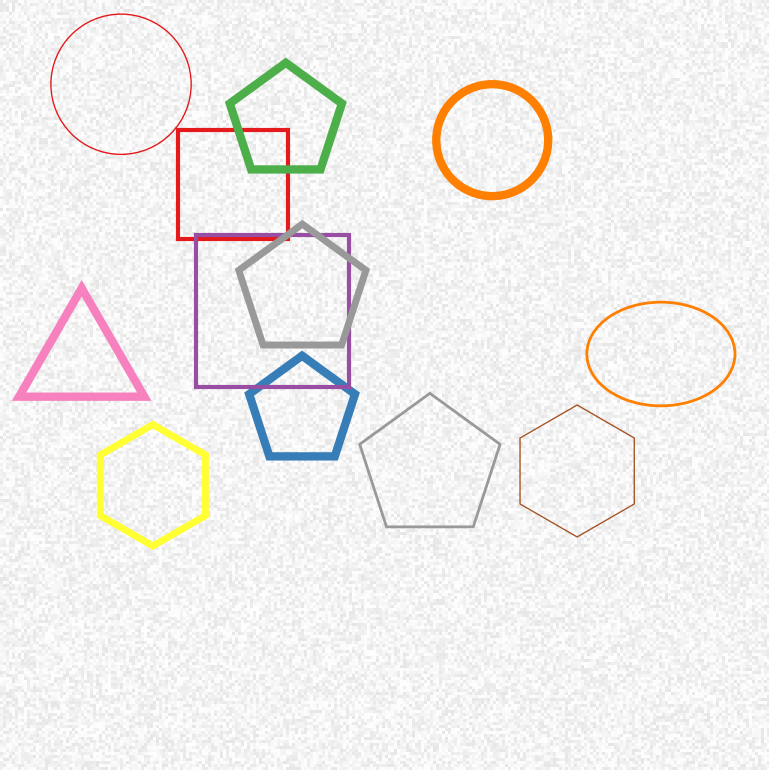[{"shape": "circle", "thickness": 0.5, "radius": 0.46, "center": [0.157, 0.891]}, {"shape": "square", "thickness": 1.5, "radius": 0.35, "center": [0.303, 0.76]}, {"shape": "pentagon", "thickness": 3, "radius": 0.36, "center": [0.392, 0.466]}, {"shape": "pentagon", "thickness": 3, "radius": 0.38, "center": [0.371, 0.842]}, {"shape": "square", "thickness": 1.5, "radius": 0.49, "center": [0.354, 0.596]}, {"shape": "oval", "thickness": 1, "radius": 0.48, "center": [0.858, 0.54]}, {"shape": "circle", "thickness": 3, "radius": 0.36, "center": [0.639, 0.818]}, {"shape": "hexagon", "thickness": 2.5, "radius": 0.39, "center": [0.199, 0.37]}, {"shape": "hexagon", "thickness": 0.5, "radius": 0.43, "center": [0.75, 0.388]}, {"shape": "triangle", "thickness": 3, "radius": 0.47, "center": [0.106, 0.532]}, {"shape": "pentagon", "thickness": 2.5, "radius": 0.43, "center": [0.393, 0.622]}, {"shape": "pentagon", "thickness": 1, "radius": 0.48, "center": [0.558, 0.393]}]